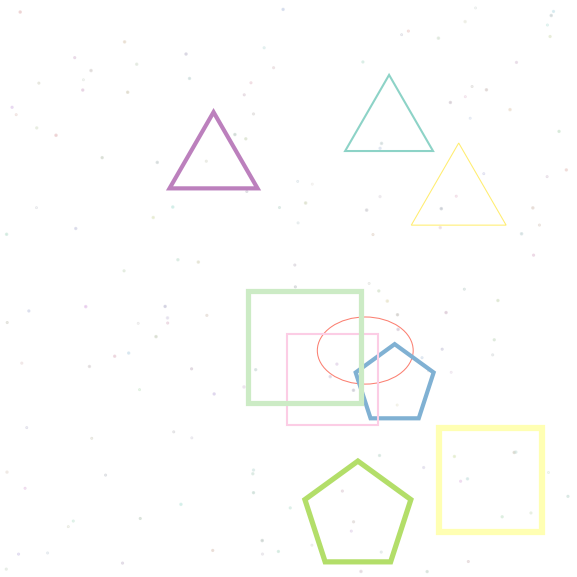[{"shape": "triangle", "thickness": 1, "radius": 0.44, "center": [0.674, 0.782]}, {"shape": "square", "thickness": 3, "radius": 0.45, "center": [0.849, 0.168]}, {"shape": "oval", "thickness": 0.5, "radius": 0.41, "center": [0.632, 0.392]}, {"shape": "pentagon", "thickness": 2, "radius": 0.35, "center": [0.683, 0.332]}, {"shape": "pentagon", "thickness": 2.5, "radius": 0.48, "center": [0.62, 0.104]}, {"shape": "square", "thickness": 1, "radius": 0.39, "center": [0.576, 0.342]}, {"shape": "triangle", "thickness": 2, "radius": 0.44, "center": [0.37, 0.717]}, {"shape": "square", "thickness": 2.5, "radius": 0.49, "center": [0.527, 0.398]}, {"shape": "triangle", "thickness": 0.5, "radius": 0.47, "center": [0.794, 0.657]}]